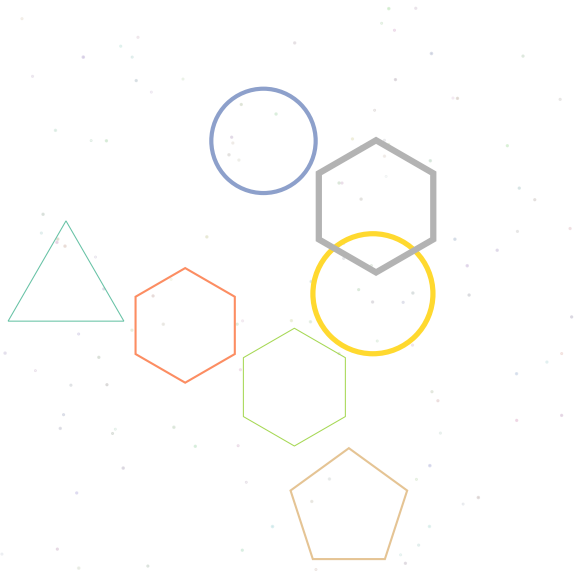[{"shape": "triangle", "thickness": 0.5, "radius": 0.58, "center": [0.114, 0.501]}, {"shape": "hexagon", "thickness": 1, "radius": 0.5, "center": [0.321, 0.436]}, {"shape": "circle", "thickness": 2, "radius": 0.45, "center": [0.456, 0.755]}, {"shape": "hexagon", "thickness": 0.5, "radius": 0.51, "center": [0.51, 0.329]}, {"shape": "circle", "thickness": 2.5, "radius": 0.52, "center": [0.646, 0.491]}, {"shape": "pentagon", "thickness": 1, "radius": 0.53, "center": [0.604, 0.117]}, {"shape": "hexagon", "thickness": 3, "radius": 0.57, "center": [0.651, 0.642]}]